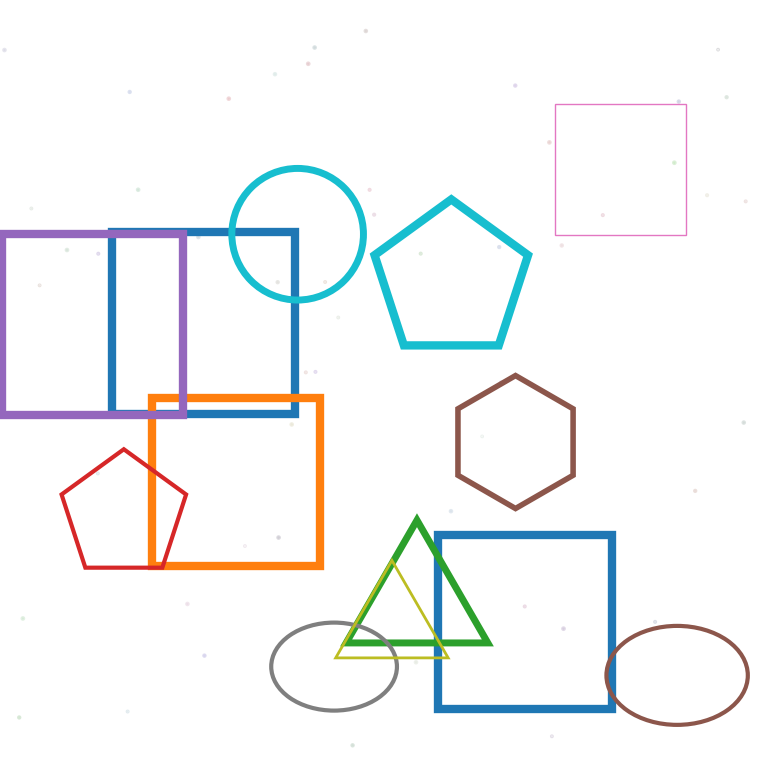[{"shape": "square", "thickness": 3, "radius": 0.59, "center": [0.264, 0.581]}, {"shape": "square", "thickness": 3, "radius": 0.57, "center": [0.682, 0.193]}, {"shape": "square", "thickness": 3, "radius": 0.54, "center": [0.307, 0.374]}, {"shape": "triangle", "thickness": 2.5, "radius": 0.53, "center": [0.542, 0.218]}, {"shape": "pentagon", "thickness": 1.5, "radius": 0.43, "center": [0.161, 0.332]}, {"shape": "square", "thickness": 3, "radius": 0.59, "center": [0.12, 0.579]}, {"shape": "oval", "thickness": 1.5, "radius": 0.46, "center": [0.879, 0.123]}, {"shape": "hexagon", "thickness": 2, "radius": 0.43, "center": [0.67, 0.426]}, {"shape": "square", "thickness": 0.5, "radius": 0.43, "center": [0.806, 0.78]}, {"shape": "oval", "thickness": 1.5, "radius": 0.41, "center": [0.434, 0.134]}, {"shape": "triangle", "thickness": 1, "radius": 0.42, "center": [0.509, 0.188]}, {"shape": "circle", "thickness": 2.5, "radius": 0.43, "center": [0.387, 0.696]}, {"shape": "pentagon", "thickness": 3, "radius": 0.52, "center": [0.586, 0.636]}]